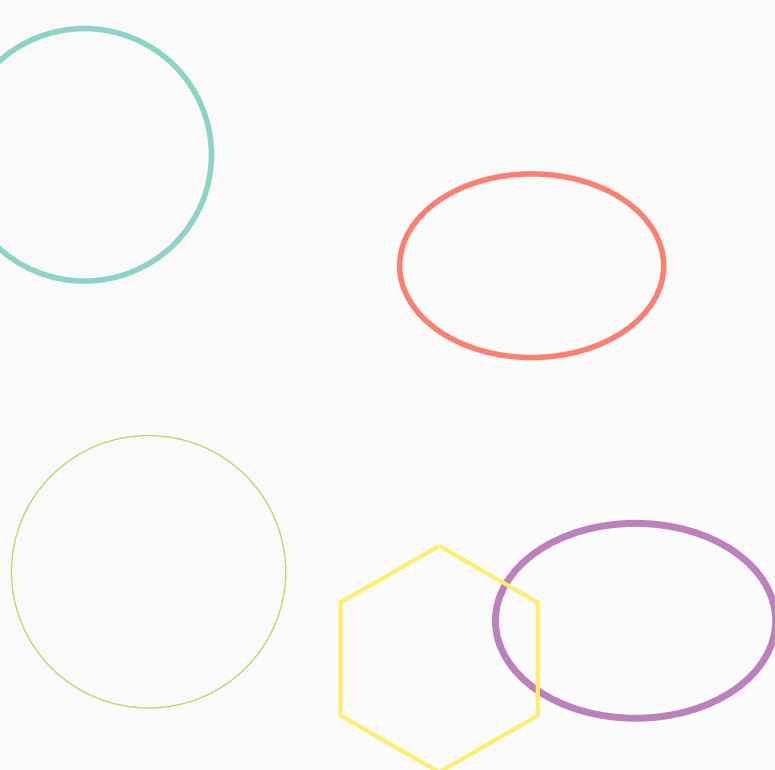[{"shape": "circle", "thickness": 2, "radius": 0.82, "center": [0.109, 0.799]}, {"shape": "oval", "thickness": 2, "radius": 0.85, "center": [0.686, 0.655]}, {"shape": "circle", "thickness": 0.5, "radius": 0.88, "center": [0.192, 0.257]}, {"shape": "oval", "thickness": 2.5, "radius": 0.9, "center": [0.82, 0.194]}, {"shape": "hexagon", "thickness": 1.5, "radius": 0.73, "center": [0.567, 0.144]}]